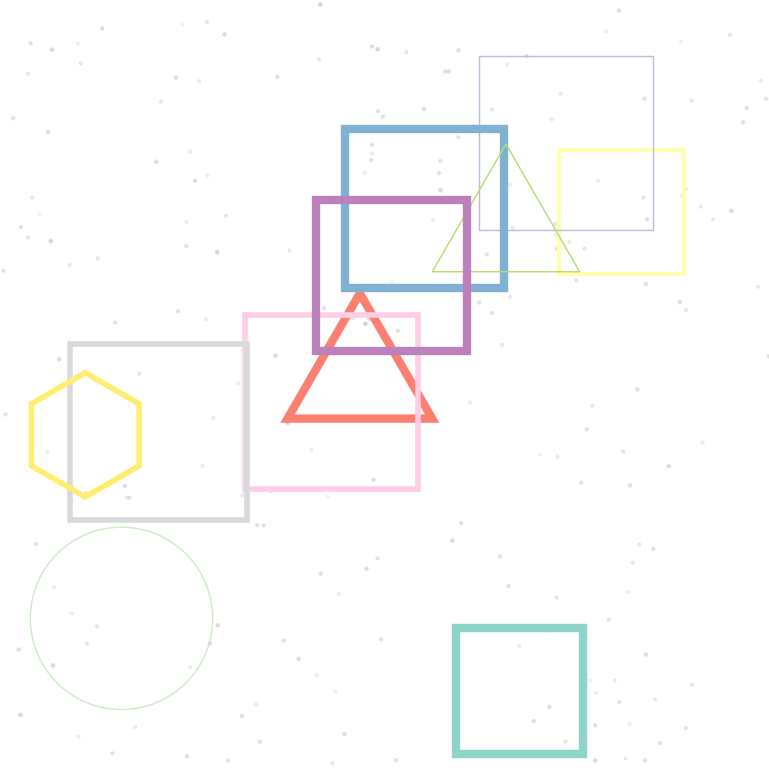[{"shape": "square", "thickness": 3, "radius": 0.41, "center": [0.675, 0.102]}, {"shape": "square", "thickness": 1.5, "radius": 0.4, "center": [0.807, 0.725]}, {"shape": "square", "thickness": 0.5, "radius": 0.56, "center": [0.736, 0.814]}, {"shape": "triangle", "thickness": 3, "radius": 0.54, "center": [0.467, 0.511]}, {"shape": "square", "thickness": 3, "radius": 0.52, "center": [0.551, 0.729]}, {"shape": "triangle", "thickness": 0.5, "radius": 0.55, "center": [0.657, 0.702]}, {"shape": "square", "thickness": 2, "radius": 0.56, "center": [0.43, 0.478]}, {"shape": "square", "thickness": 2, "radius": 0.57, "center": [0.206, 0.439]}, {"shape": "square", "thickness": 3, "radius": 0.49, "center": [0.508, 0.643]}, {"shape": "circle", "thickness": 0.5, "radius": 0.59, "center": [0.158, 0.197]}, {"shape": "hexagon", "thickness": 2, "radius": 0.4, "center": [0.111, 0.435]}]